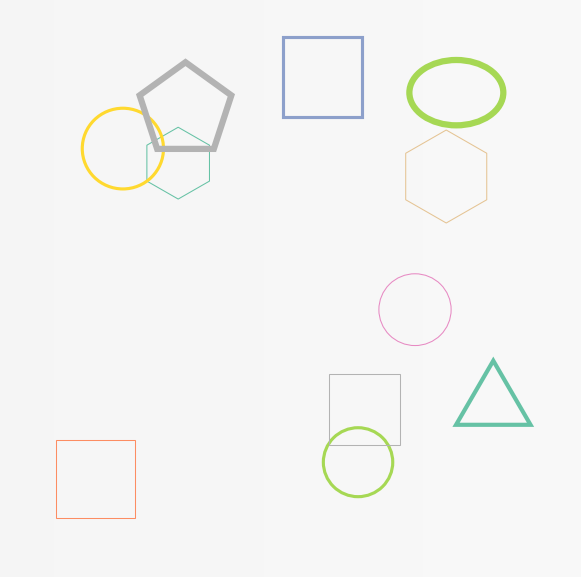[{"shape": "triangle", "thickness": 2, "radius": 0.37, "center": [0.849, 0.301]}, {"shape": "hexagon", "thickness": 0.5, "radius": 0.31, "center": [0.307, 0.717]}, {"shape": "square", "thickness": 0.5, "radius": 0.34, "center": [0.164, 0.17]}, {"shape": "square", "thickness": 1.5, "radius": 0.34, "center": [0.555, 0.866]}, {"shape": "circle", "thickness": 0.5, "radius": 0.31, "center": [0.714, 0.463]}, {"shape": "circle", "thickness": 1.5, "radius": 0.3, "center": [0.616, 0.199]}, {"shape": "oval", "thickness": 3, "radius": 0.4, "center": [0.785, 0.839]}, {"shape": "circle", "thickness": 1.5, "radius": 0.35, "center": [0.211, 0.742]}, {"shape": "hexagon", "thickness": 0.5, "radius": 0.4, "center": [0.768, 0.693]}, {"shape": "pentagon", "thickness": 3, "radius": 0.41, "center": [0.319, 0.808]}, {"shape": "square", "thickness": 0.5, "radius": 0.31, "center": [0.627, 0.29]}]